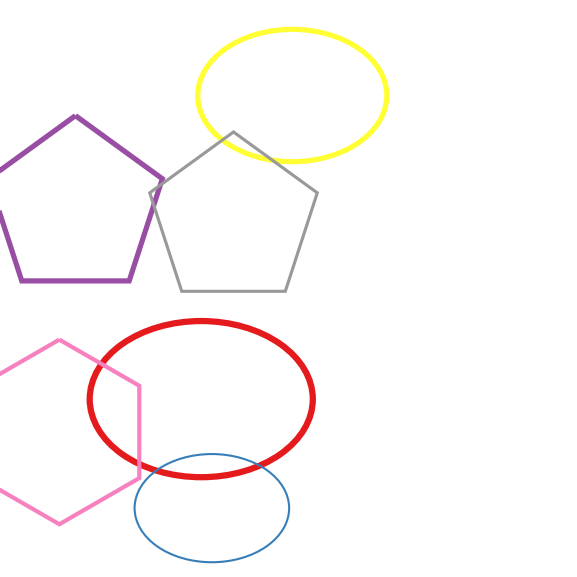[{"shape": "oval", "thickness": 3, "radius": 0.97, "center": [0.348, 0.308]}, {"shape": "oval", "thickness": 1, "radius": 0.67, "center": [0.367, 0.119]}, {"shape": "pentagon", "thickness": 2.5, "radius": 0.79, "center": [0.131, 0.641]}, {"shape": "oval", "thickness": 2.5, "radius": 0.82, "center": [0.506, 0.834]}, {"shape": "hexagon", "thickness": 2, "radius": 0.8, "center": [0.103, 0.251]}, {"shape": "pentagon", "thickness": 1.5, "radius": 0.76, "center": [0.404, 0.618]}]